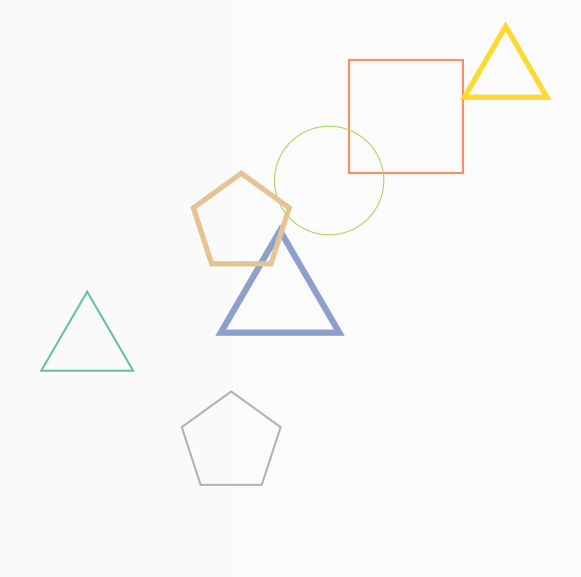[{"shape": "triangle", "thickness": 1, "radius": 0.46, "center": [0.15, 0.403]}, {"shape": "square", "thickness": 1, "radius": 0.49, "center": [0.699, 0.798]}, {"shape": "triangle", "thickness": 3, "radius": 0.59, "center": [0.482, 0.482]}, {"shape": "circle", "thickness": 0.5, "radius": 0.47, "center": [0.566, 0.687]}, {"shape": "triangle", "thickness": 2.5, "radius": 0.41, "center": [0.87, 0.872]}, {"shape": "pentagon", "thickness": 2.5, "radius": 0.43, "center": [0.415, 0.612]}, {"shape": "pentagon", "thickness": 1, "radius": 0.45, "center": [0.398, 0.232]}]